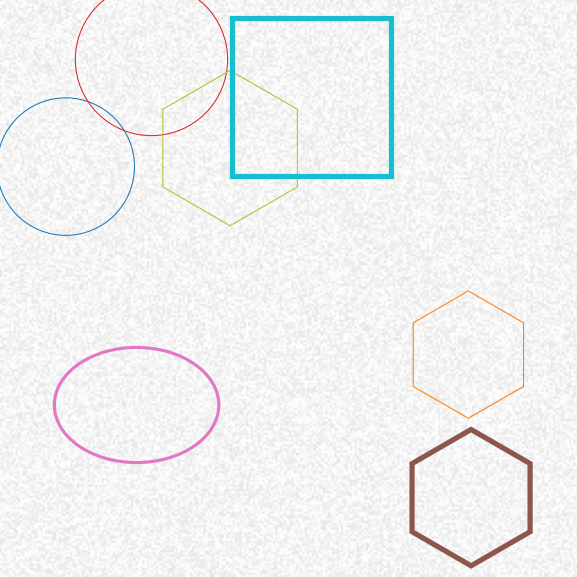[{"shape": "circle", "thickness": 0.5, "radius": 0.6, "center": [0.114, 0.711]}, {"shape": "hexagon", "thickness": 0.5, "radius": 0.55, "center": [0.811, 0.385]}, {"shape": "circle", "thickness": 0.5, "radius": 0.66, "center": [0.262, 0.896]}, {"shape": "hexagon", "thickness": 2.5, "radius": 0.59, "center": [0.816, 0.137]}, {"shape": "oval", "thickness": 1.5, "radius": 0.71, "center": [0.237, 0.298]}, {"shape": "hexagon", "thickness": 0.5, "radius": 0.67, "center": [0.398, 0.743]}, {"shape": "square", "thickness": 2.5, "radius": 0.69, "center": [0.54, 0.831]}]